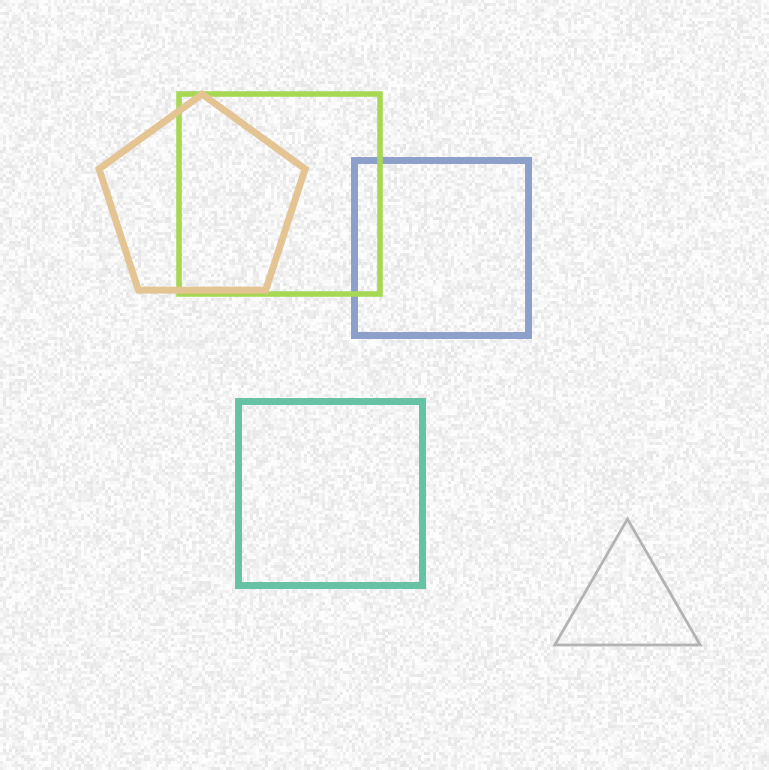[{"shape": "square", "thickness": 2.5, "radius": 0.6, "center": [0.429, 0.359]}, {"shape": "square", "thickness": 2.5, "radius": 0.57, "center": [0.573, 0.679]}, {"shape": "square", "thickness": 2, "radius": 0.65, "center": [0.363, 0.748]}, {"shape": "pentagon", "thickness": 2.5, "radius": 0.7, "center": [0.262, 0.737]}, {"shape": "triangle", "thickness": 1, "radius": 0.55, "center": [0.815, 0.217]}]